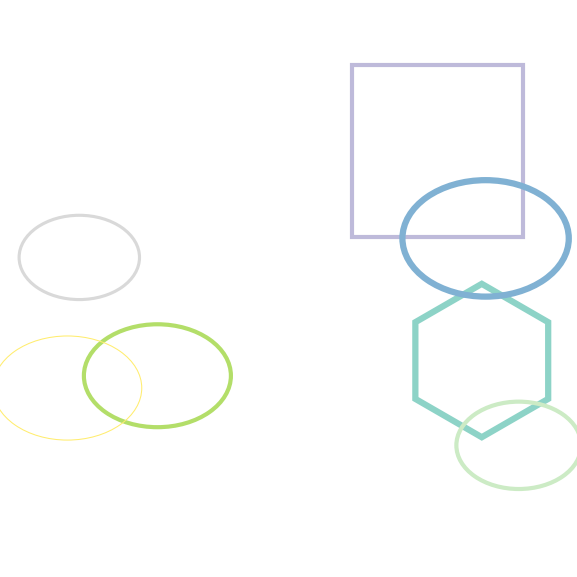[{"shape": "hexagon", "thickness": 3, "radius": 0.66, "center": [0.834, 0.375]}, {"shape": "square", "thickness": 2, "radius": 0.74, "center": [0.758, 0.738]}, {"shape": "oval", "thickness": 3, "radius": 0.72, "center": [0.841, 0.586]}, {"shape": "oval", "thickness": 2, "radius": 0.64, "center": [0.273, 0.349]}, {"shape": "oval", "thickness": 1.5, "radius": 0.52, "center": [0.137, 0.553]}, {"shape": "oval", "thickness": 2, "radius": 0.54, "center": [0.898, 0.228]}, {"shape": "oval", "thickness": 0.5, "radius": 0.64, "center": [0.117, 0.327]}]